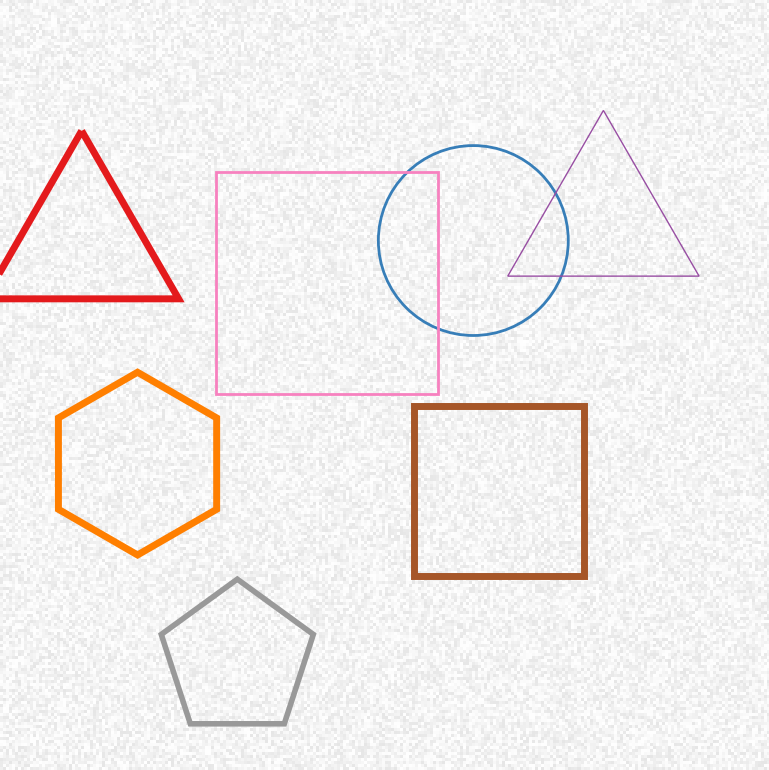[{"shape": "triangle", "thickness": 2.5, "radius": 0.73, "center": [0.106, 0.685]}, {"shape": "circle", "thickness": 1, "radius": 0.62, "center": [0.615, 0.688]}, {"shape": "triangle", "thickness": 0.5, "radius": 0.72, "center": [0.784, 0.713]}, {"shape": "hexagon", "thickness": 2.5, "radius": 0.59, "center": [0.179, 0.398]}, {"shape": "square", "thickness": 2.5, "radius": 0.55, "center": [0.648, 0.363]}, {"shape": "square", "thickness": 1, "radius": 0.72, "center": [0.425, 0.633]}, {"shape": "pentagon", "thickness": 2, "radius": 0.52, "center": [0.308, 0.144]}]